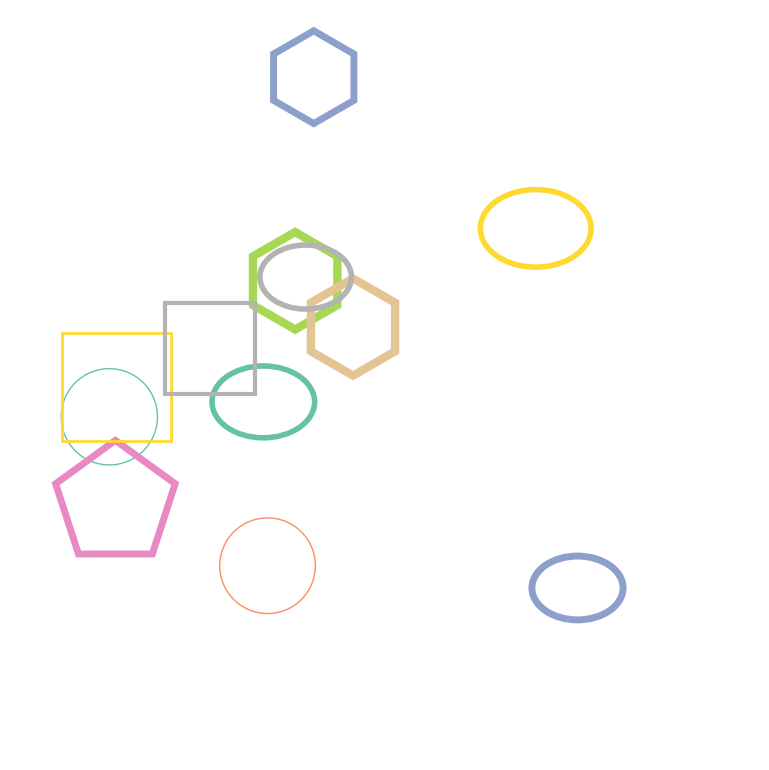[{"shape": "oval", "thickness": 2, "radius": 0.33, "center": [0.342, 0.478]}, {"shape": "circle", "thickness": 0.5, "radius": 0.31, "center": [0.142, 0.459]}, {"shape": "circle", "thickness": 0.5, "radius": 0.31, "center": [0.347, 0.265]}, {"shape": "hexagon", "thickness": 2.5, "radius": 0.3, "center": [0.407, 0.9]}, {"shape": "oval", "thickness": 2.5, "radius": 0.3, "center": [0.75, 0.236]}, {"shape": "pentagon", "thickness": 2.5, "radius": 0.41, "center": [0.15, 0.347]}, {"shape": "hexagon", "thickness": 3, "radius": 0.32, "center": [0.383, 0.635]}, {"shape": "oval", "thickness": 2, "radius": 0.36, "center": [0.696, 0.703]}, {"shape": "square", "thickness": 1, "radius": 0.35, "center": [0.151, 0.497]}, {"shape": "hexagon", "thickness": 3, "radius": 0.32, "center": [0.458, 0.575]}, {"shape": "oval", "thickness": 2, "radius": 0.3, "center": [0.397, 0.64]}, {"shape": "square", "thickness": 1.5, "radius": 0.29, "center": [0.273, 0.548]}]